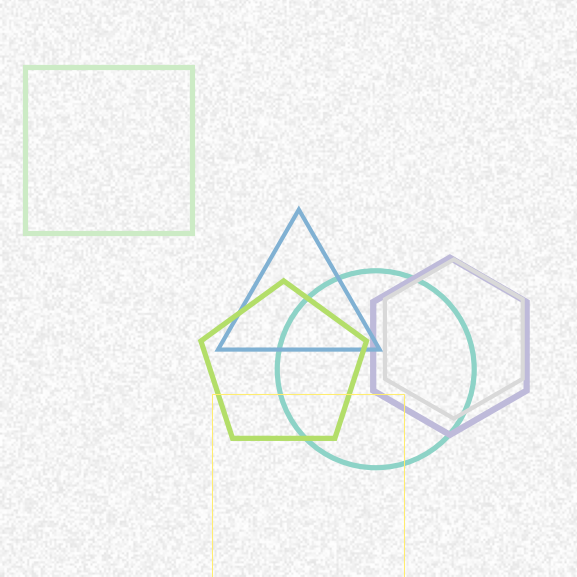[{"shape": "circle", "thickness": 2.5, "radius": 0.85, "center": [0.651, 0.36]}, {"shape": "hexagon", "thickness": 3, "radius": 0.77, "center": [0.779, 0.4]}, {"shape": "triangle", "thickness": 2, "radius": 0.81, "center": [0.517, 0.475]}, {"shape": "pentagon", "thickness": 2.5, "radius": 0.75, "center": [0.491, 0.362]}, {"shape": "hexagon", "thickness": 2, "radius": 0.69, "center": [0.786, 0.412]}, {"shape": "square", "thickness": 2.5, "radius": 0.72, "center": [0.188, 0.739]}, {"shape": "square", "thickness": 0.5, "radius": 0.83, "center": [0.533, 0.15]}]